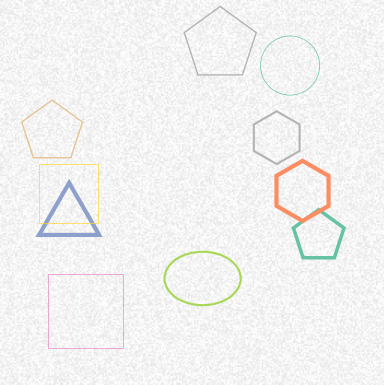[{"shape": "circle", "thickness": 0.5, "radius": 0.38, "center": [0.753, 0.83]}, {"shape": "pentagon", "thickness": 2.5, "radius": 0.35, "center": [0.828, 0.386]}, {"shape": "hexagon", "thickness": 3, "radius": 0.39, "center": [0.786, 0.504]}, {"shape": "triangle", "thickness": 3, "radius": 0.45, "center": [0.18, 0.435]}, {"shape": "square", "thickness": 0.5, "radius": 0.48, "center": [0.222, 0.193]}, {"shape": "oval", "thickness": 1.5, "radius": 0.5, "center": [0.526, 0.277]}, {"shape": "square", "thickness": 0.5, "radius": 0.38, "center": [0.179, 0.497]}, {"shape": "pentagon", "thickness": 1, "radius": 0.41, "center": [0.135, 0.657]}, {"shape": "hexagon", "thickness": 1.5, "radius": 0.34, "center": [0.719, 0.642]}, {"shape": "pentagon", "thickness": 1, "radius": 0.49, "center": [0.572, 0.885]}]